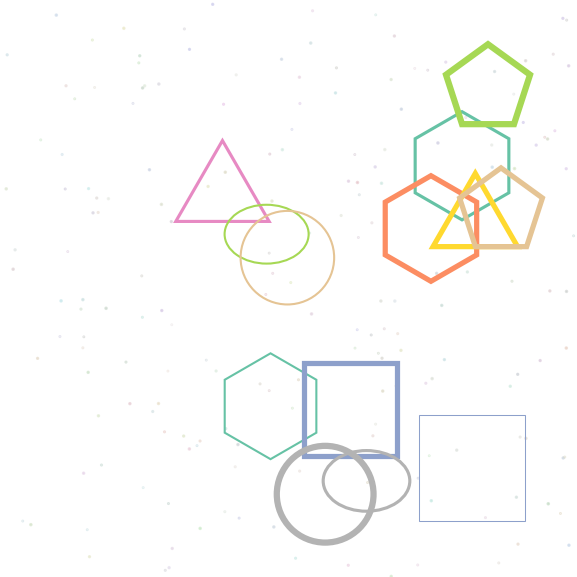[{"shape": "hexagon", "thickness": 1, "radius": 0.46, "center": [0.468, 0.296]}, {"shape": "hexagon", "thickness": 1.5, "radius": 0.47, "center": [0.8, 0.712]}, {"shape": "hexagon", "thickness": 2.5, "radius": 0.46, "center": [0.746, 0.603]}, {"shape": "square", "thickness": 0.5, "radius": 0.46, "center": [0.817, 0.189]}, {"shape": "square", "thickness": 2.5, "radius": 0.4, "center": [0.607, 0.29]}, {"shape": "triangle", "thickness": 1.5, "radius": 0.47, "center": [0.385, 0.662]}, {"shape": "oval", "thickness": 1, "radius": 0.36, "center": [0.462, 0.594]}, {"shape": "pentagon", "thickness": 3, "radius": 0.38, "center": [0.845, 0.846]}, {"shape": "triangle", "thickness": 2.5, "radius": 0.42, "center": [0.823, 0.614]}, {"shape": "pentagon", "thickness": 2.5, "radius": 0.38, "center": [0.868, 0.633]}, {"shape": "circle", "thickness": 1, "radius": 0.41, "center": [0.498, 0.553]}, {"shape": "oval", "thickness": 1.5, "radius": 0.38, "center": [0.635, 0.166]}, {"shape": "circle", "thickness": 3, "radius": 0.42, "center": [0.563, 0.143]}]